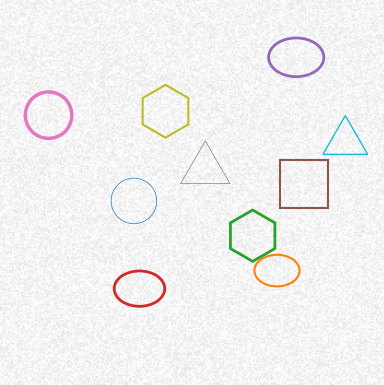[{"shape": "circle", "thickness": 0.5, "radius": 0.3, "center": [0.348, 0.478]}, {"shape": "oval", "thickness": 1.5, "radius": 0.29, "center": [0.719, 0.297]}, {"shape": "hexagon", "thickness": 2, "radius": 0.33, "center": [0.656, 0.388]}, {"shape": "oval", "thickness": 2, "radius": 0.33, "center": [0.362, 0.25]}, {"shape": "oval", "thickness": 2, "radius": 0.36, "center": [0.769, 0.851]}, {"shape": "square", "thickness": 1.5, "radius": 0.31, "center": [0.789, 0.522]}, {"shape": "circle", "thickness": 2.5, "radius": 0.3, "center": [0.126, 0.701]}, {"shape": "triangle", "thickness": 0.5, "radius": 0.37, "center": [0.533, 0.56]}, {"shape": "hexagon", "thickness": 1.5, "radius": 0.34, "center": [0.43, 0.711]}, {"shape": "triangle", "thickness": 1, "radius": 0.34, "center": [0.897, 0.633]}]